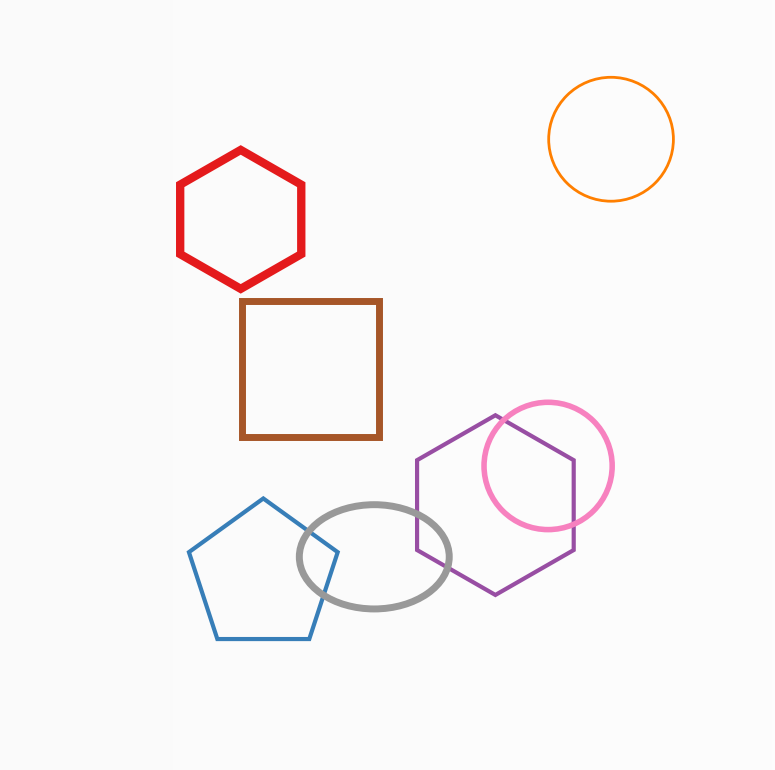[{"shape": "hexagon", "thickness": 3, "radius": 0.45, "center": [0.311, 0.715]}, {"shape": "pentagon", "thickness": 1.5, "radius": 0.5, "center": [0.34, 0.252]}, {"shape": "hexagon", "thickness": 1.5, "radius": 0.58, "center": [0.639, 0.344]}, {"shape": "circle", "thickness": 1, "radius": 0.4, "center": [0.788, 0.819]}, {"shape": "square", "thickness": 2.5, "radius": 0.44, "center": [0.4, 0.521]}, {"shape": "circle", "thickness": 2, "radius": 0.41, "center": [0.707, 0.395]}, {"shape": "oval", "thickness": 2.5, "radius": 0.48, "center": [0.483, 0.277]}]